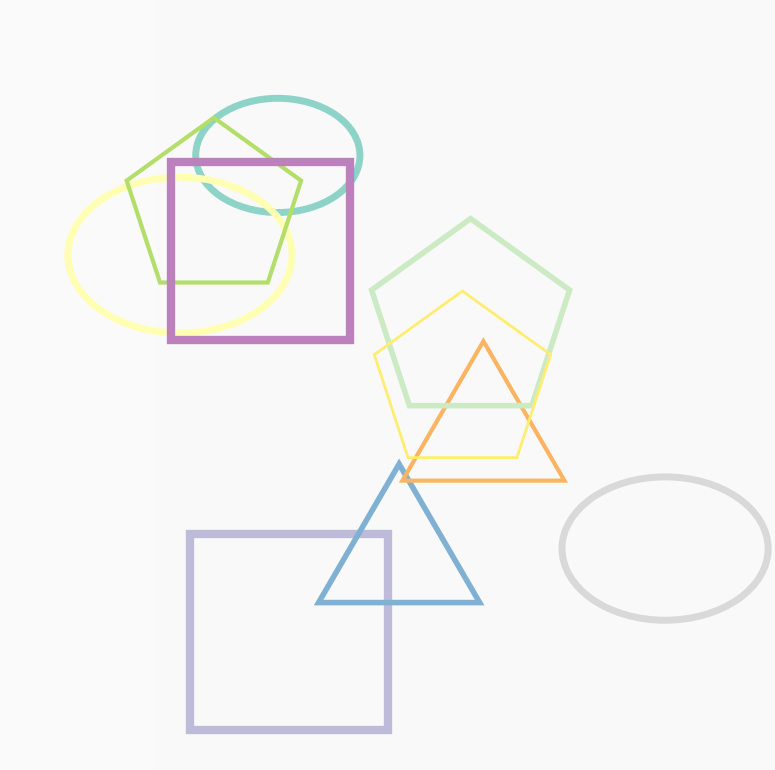[{"shape": "oval", "thickness": 2.5, "radius": 0.53, "center": [0.358, 0.798]}, {"shape": "oval", "thickness": 2.5, "radius": 0.72, "center": [0.232, 0.669]}, {"shape": "square", "thickness": 3, "radius": 0.64, "center": [0.373, 0.179]}, {"shape": "triangle", "thickness": 2, "radius": 0.6, "center": [0.515, 0.277]}, {"shape": "triangle", "thickness": 1.5, "radius": 0.6, "center": [0.624, 0.436]}, {"shape": "pentagon", "thickness": 1.5, "radius": 0.59, "center": [0.276, 0.729]}, {"shape": "oval", "thickness": 2.5, "radius": 0.66, "center": [0.858, 0.288]}, {"shape": "square", "thickness": 3, "radius": 0.58, "center": [0.336, 0.674]}, {"shape": "pentagon", "thickness": 2, "radius": 0.67, "center": [0.607, 0.582]}, {"shape": "pentagon", "thickness": 1, "radius": 0.6, "center": [0.597, 0.502]}]